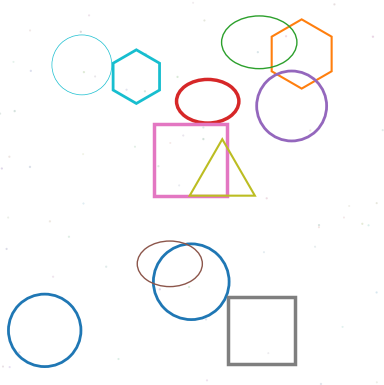[{"shape": "circle", "thickness": 2, "radius": 0.47, "center": [0.116, 0.142]}, {"shape": "circle", "thickness": 2, "radius": 0.49, "center": [0.497, 0.268]}, {"shape": "hexagon", "thickness": 1.5, "radius": 0.45, "center": [0.784, 0.86]}, {"shape": "oval", "thickness": 1, "radius": 0.49, "center": [0.673, 0.89]}, {"shape": "oval", "thickness": 2.5, "radius": 0.4, "center": [0.539, 0.737]}, {"shape": "circle", "thickness": 2, "radius": 0.45, "center": [0.758, 0.725]}, {"shape": "oval", "thickness": 1, "radius": 0.42, "center": [0.441, 0.315]}, {"shape": "square", "thickness": 2.5, "radius": 0.47, "center": [0.495, 0.585]}, {"shape": "square", "thickness": 2.5, "radius": 0.44, "center": [0.679, 0.141]}, {"shape": "triangle", "thickness": 1.5, "radius": 0.49, "center": [0.577, 0.541]}, {"shape": "circle", "thickness": 0.5, "radius": 0.39, "center": [0.213, 0.831]}, {"shape": "hexagon", "thickness": 2, "radius": 0.35, "center": [0.354, 0.801]}]